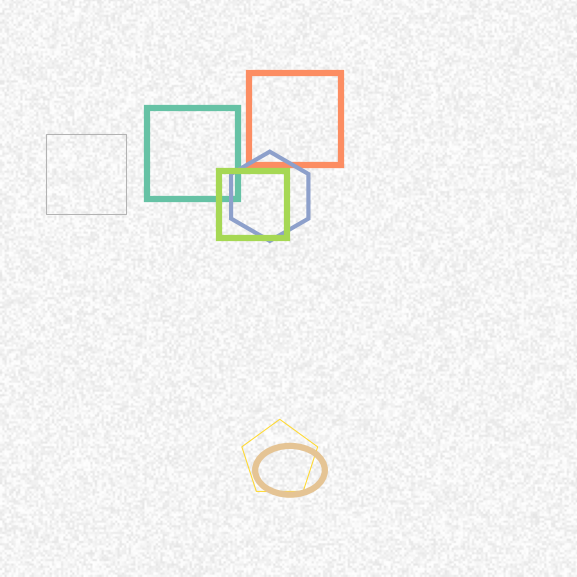[{"shape": "square", "thickness": 3, "radius": 0.39, "center": [0.334, 0.733]}, {"shape": "square", "thickness": 3, "radius": 0.4, "center": [0.511, 0.793]}, {"shape": "hexagon", "thickness": 2, "radius": 0.39, "center": [0.467, 0.659]}, {"shape": "square", "thickness": 3, "radius": 0.29, "center": [0.438, 0.645]}, {"shape": "pentagon", "thickness": 0.5, "radius": 0.35, "center": [0.484, 0.204]}, {"shape": "oval", "thickness": 3, "radius": 0.3, "center": [0.502, 0.185]}, {"shape": "square", "thickness": 0.5, "radius": 0.35, "center": [0.149, 0.698]}]